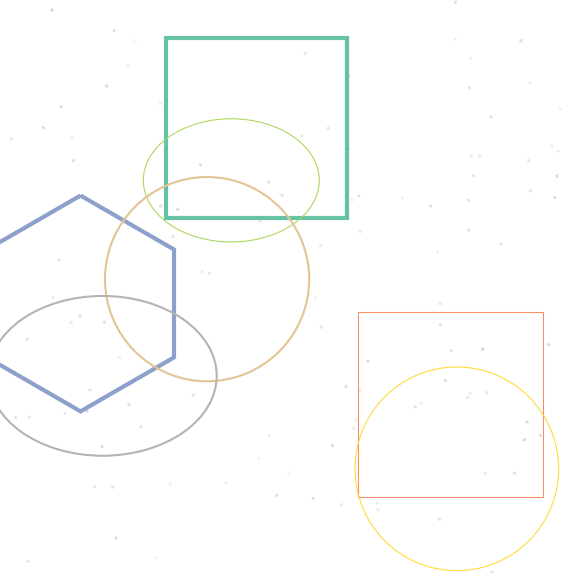[{"shape": "square", "thickness": 2, "radius": 0.78, "center": [0.444, 0.777]}, {"shape": "square", "thickness": 0.5, "radius": 0.8, "center": [0.78, 0.299]}, {"shape": "hexagon", "thickness": 2, "radius": 0.93, "center": [0.139, 0.474]}, {"shape": "oval", "thickness": 0.5, "radius": 0.76, "center": [0.401, 0.687]}, {"shape": "circle", "thickness": 0.5, "radius": 0.88, "center": [0.791, 0.187]}, {"shape": "circle", "thickness": 1, "radius": 0.88, "center": [0.359, 0.516]}, {"shape": "oval", "thickness": 1, "radius": 0.99, "center": [0.178, 0.348]}]